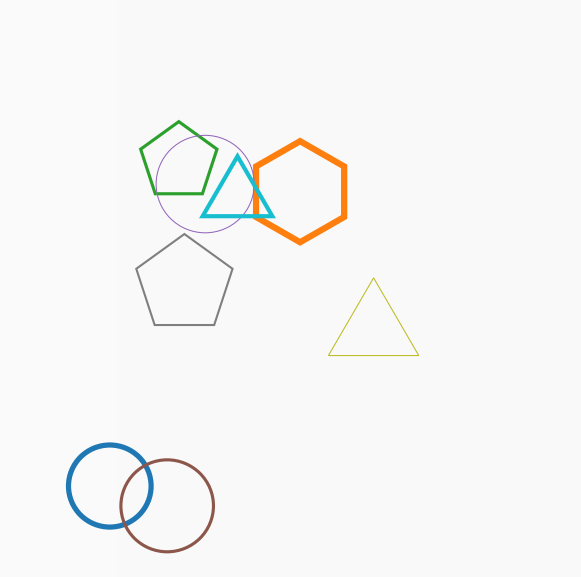[{"shape": "circle", "thickness": 2.5, "radius": 0.36, "center": [0.189, 0.158]}, {"shape": "hexagon", "thickness": 3, "radius": 0.44, "center": [0.516, 0.667]}, {"shape": "pentagon", "thickness": 1.5, "radius": 0.35, "center": [0.308, 0.719]}, {"shape": "circle", "thickness": 0.5, "radius": 0.42, "center": [0.353, 0.68]}, {"shape": "circle", "thickness": 1.5, "radius": 0.4, "center": [0.288, 0.123]}, {"shape": "pentagon", "thickness": 1, "radius": 0.44, "center": [0.317, 0.507]}, {"shape": "triangle", "thickness": 0.5, "radius": 0.45, "center": [0.643, 0.428]}, {"shape": "triangle", "thickness": 2, "radius": 0.35, "center": [0.409, 0.659]}]